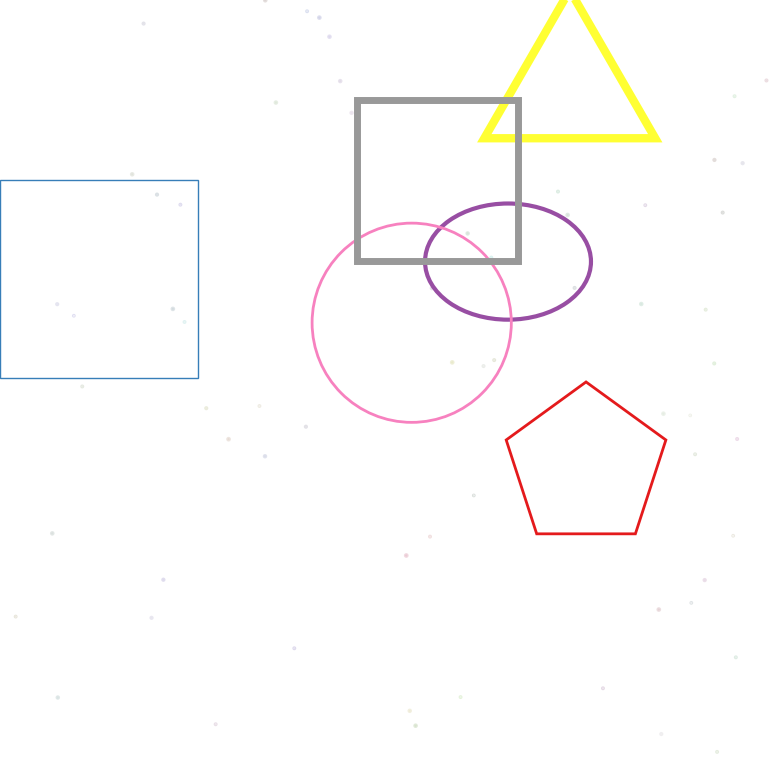[{"shape": "pentagon", "thickness": 1, "radius": 0.55, "center": [0.761, 0.395]}, {"shape": "square", "thickness": 0.5, "radius": 0.64, "center": [0.128, 0.637]}, {"shape": "oval", "thickness": 1.5, "radius": 0.54, "center": [0.66, 0.66]}, {"shape": "triangle", "thickness": 3, "radius": 0.64, "center": [0.74, 0.885]}, {"shape": "circle", "thickness": 1, "radius": 0.65, "center": [0.535, 0.581]}, {"shape": "square", "thickness": 2.5, "radius": 0.52, "center": [0.568, 0.765]}]